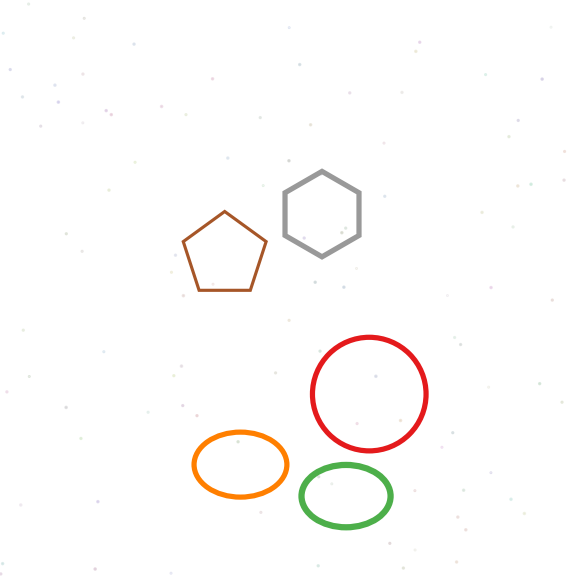[{"shape": "circle", "thickness": 2.5, "radius": 0.49, "center": [0.639, 0.317]}, {"shape": "oval", "thickness": 3, "radius": 0.39, "center": [0.599, 0.14]}, {"shape": "oval", "thickness": 2.5, "radius": 0.4, "center": [0.416, 0.195]}, {"shape": "pentagon", "thickness": 1.5, "radius": 0.38, "center": [0.389, 0.557]}, {"shape": "hexagon", "thickness": 2.5, "radius": 0.37, "center": [0.558, 0.628]}]